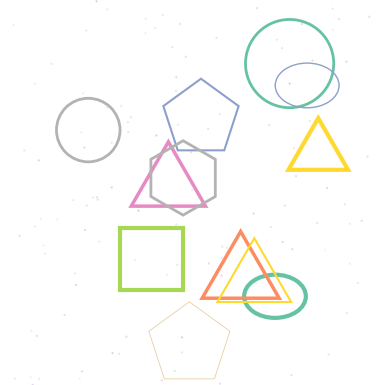[{"shape": "oval", "thickness": 3, "radius": 0.4, "center": [0.714, 0.23]}, {"shape": "circle", "thickness": 2, "radius": 0.57, "center": [0.752, 0.835]}, {"shape": "triangle", "thickness": 2.5, "radius": 0.58, "center": [0.625, 0.283]}, {"shape": "pentagon", "thickness": 1.5, "radius": 0.51, "center": [0.522, 0.693]}, {"shape": "oval", "thickness": 1, "radius": 0.41, "center": [0.798, 0.778]}, {"shape": "triangle", "thickness": 2.5, "radius": 0.56, "center": [0.437, 0.52]}, {"shape": "square", "thickness": 3, "radius": 0.41, "center": [0.393, 0.327]}, {"shape": "triangle", "thickness": 3, "radius": 0.45, "center": [0.827, 0.604]}, {"shape": "triangle", "thickness": 1.5, "radius": 0.55, "center": [0.66, 0.271]}, {"shape": "pentagon", "thickness": 0.5, "radius": 0.55, "center": [0.492, 0.105]}, {"shape": "hexagon", "thickness": 2, "radius": 0.48, "center": [0.476, 0.538]}, {"shape": "circle", "thickness": 2, "radius": 0.41, "center": [0.229, 0.662]}]